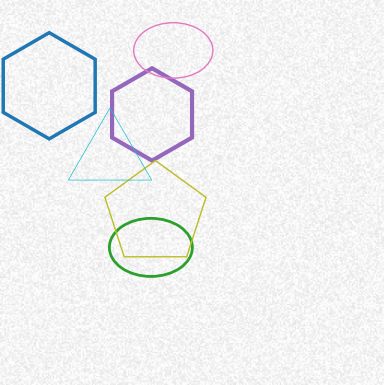[{"shape": "hexagon", "thickness": 2.5, "radius": 0.69, "center": [0.128, 0.777]}, {"shape": "oval", "thickness": 2, "radius": 0.54, "center": [0.392, 0.357]}, {"shape": "hexagon", "thickness": 3, "radius": 0.6, "center": [0.395, 0.703]}, {"shape": "oval", "thickness": 1, "radius": 0.51, "center": [0.45, 0.869]}, {"shape": "pentagon", "thickness": 1, "radius": 0.69, "center": [0.404, 0.445]}, {"shape": "triangle", "thickness": 0.5, "radius": 0.63, "center": [0.286, 0.595]}]